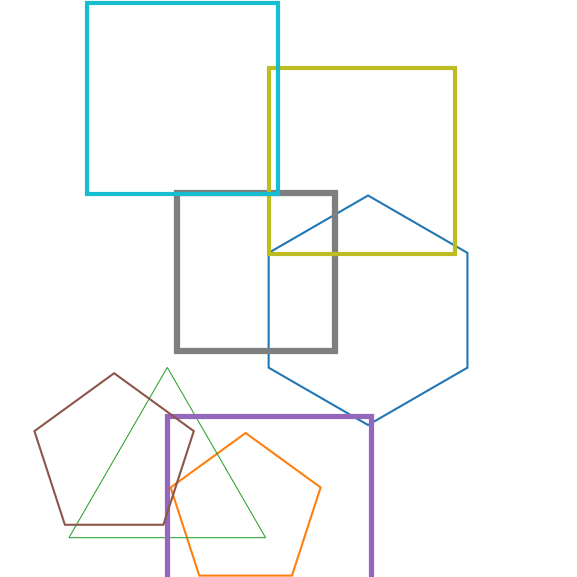[{"shape": "hexagon", "thickness": 1, "radius": 0.99, "center": [0.637, 0.462]}, {"shape": "pentagon", "thickness": 1, "radius": 0.68, "center": [0.425, 0.113]}, {"shape": "triangle", "thickness": 0.5, "radius": 0.98, "center": [0.29, 0.166]}, {"shape": "square", "thickness": 2.5, "radius": 0.88, "center": [0.465, 0.102]}, {"shape": "pentagon", "thickness": 1, "radius": 0.73, "center": [0.198, 0.208]}, {"shape": "square", "thickness": 3, "radius": 0.69, "center": [0.443, 0.528]}, {"shape": "square", "thickness": 2, "radius": 0.81, "center": [0.626, 0.721]}, {"shape": "square", "thickness": 2, "radius": 0.83, "center": [0.316, 0.829]}]